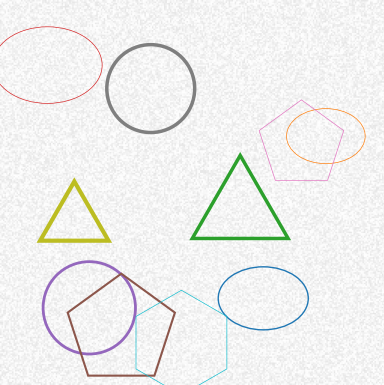[{"shape": "oval", "thickness": 1, "radius": 0.58, "center": [0.684, 0.225]}, {"shape": "oval", "thickness": 0.5, "radius": 0.51, "center": [0.846, 0.646]}, {"shape": "triangle", "thickness": 2.5, "radius": 0.72, "center": [0.624, 0.452]}, {"shape": "oval", "thickness": 0.5, "radius": 0.71, "center": [0.123, 0.831]}, {"shape": "circle", "thickness": 2, "radius": 0.6, "center": [0.232, 0.2]}, {"shape": "pentagon", "thickness": 1.5, "radius": 0.73, "center": [0.315, 0.143]}, {"shape": "pentagon", "thickness": 0.5, "radius": 0.58, "center": [0.783, 0.625]}, {"shape": "circle", "thickness": 2.5, "radius": 0.57, "center": [0.392, 0.77]}, {"shape": "triangle", "thickness": 3, "radius": 0.51, "center": [0.193, 0.426]}, {"shape": "hexagon", "thickness": 0.5, "radius": 0.68, "center": [0.471, 0.11]}]